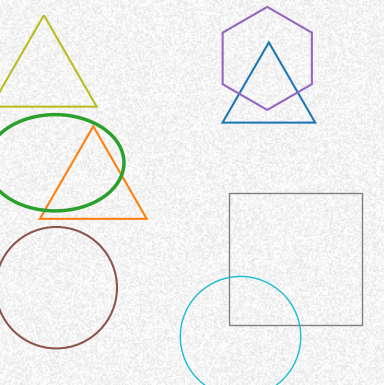[{"shape": "triangle", "thickness": 1.5, "radius": 0.69, "center": [0.698, 0.751]}, {"shape": "triangle", "thickness": 1.5, "radius": 0.8, "center": [0.242, 0.512]}, {"shape": "oval", "thickness": 2.5, "radius": 0.89, "center": [0.143, 0.577]}, {"shape": "hexagon", "thickness": 1.5, "radius": 0.67, "center": [0.694, 0.848]}, {"shape": "circle", "thickness": 1.5, "radius": 0.79, "center": [0.146, 0.253]}, {"shape": "square", "thickness": 1, "radius": 0.86, "center": [0.767, 0.327]}, {"shape": "triangle", "thickness": 1.5, "radius": 0.79, "center": [0.114, 0.802]}, {"shape": "circle", "thickness": 1, "radius": 0.78, "center": [0.625, 0.126]}]